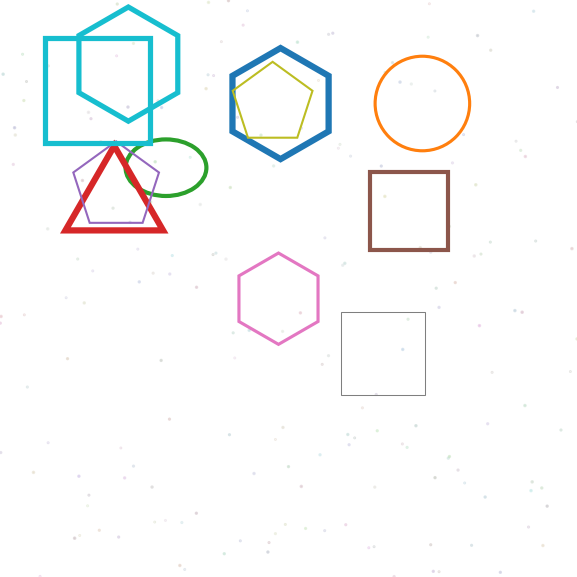[{"shape": "hexagon", "thickness": 3, "radius": 0.48, "center": [0.486, 0.82]}, {"shape": "circle", "thickness": 1.5, "radius": 0.41, "center": [0.731, 0.82]}, {"shape": "oval", "thickness": 2, "radius": 0.35, "center": [0.287, 0.709]}, {"shape": "triangle", "thickness": 3, "radius": 0.49, "center": [0.198, 0.649]}, {"shape": "pentagon", "thickness": 1, "radius": 0.39, "center": [0.201, 0.676]}, {"shape": "square", "thickness": 2, "radius": 0.34, "center": [0.708, 0.634]}, {"shape": "hexagon", "thickness": 1.5, "radius": 0.4, "center": [0.482, 0.482]}, {"shape": "square", "thickness": 0.5, "radius": 0.36, "center": [0.663, 0.388]}, {"shape": "pentagon", "thickness": 1, "radius": 0.36, "center": [0.472, 0.819]}, {"shape": "hexagon", "thickness": 2.5, "radius": 0.49, "center": [0.222, 0.888]}, {"shape": "square", "thickness": 2.5, "radius": 0.45, "center": [0.169, 0.843]}]